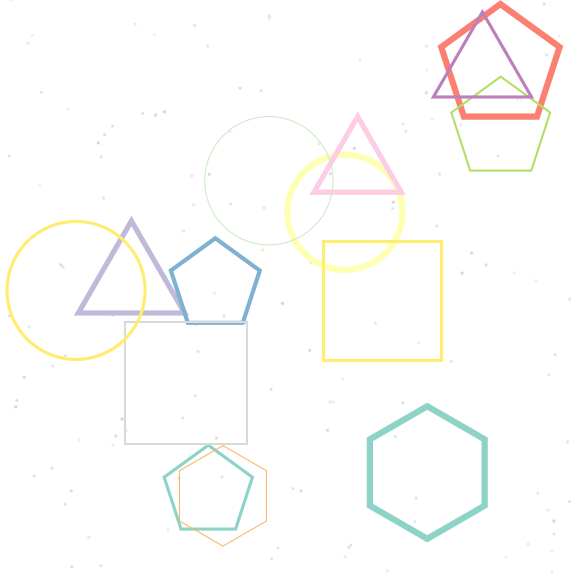[{"shape": "pentagon", "thickness": 1.5, "radius": 0.4, "center": [0.361, 0.148]}, {"shape": "hexagon", "thickness": 3, "radius": 0.57, "center": [0.74, 0.181]}, {"shape": "circle", "thickness": 3, "radius": 0.5, "center": [0.597, 0.631]}, {"shape": "triangle", "thickness": 2.5, "radius": 0.53, "center": [0.228, 0.51]}, {"shape": "pentagon", "thickness": 3, "radius": 0.54, "center": [0.867, 0.884]}, {"shape": "pentagon", "thickness": 2, "radius": 0.4, "center": [0.373, 0.506]}, {"shape": "hexagon", "thickness": 0.5, "radius": 0.44, "center": [0.386, 0.141]}, {"shape": "pentagon", "thickness": 1, "radius": 0.45, "center": [0.867, 0.776]}, {"shape": "triangle", "thickness": 2.5, "radius": 0.44, "center": [0.619, 0.71]}, {"shape": "square", "thickness": 1, "radius": 0.53, "center": [0.321, 0.336]}, {"shape": "triangle", "thickness": 1.5, "radius": 0.49, "center": [0.835, 0.88]}, {"shape": "circle", "thickness": 0.5, "radius": 0.56, "center": [0.466, 0.686]}, {"shape": "square", "thickness": 1.5, "radius": 0.51, "center": [0.661, 0.479]}, {"shape": "circle", "thickness": 1.5, "radius": 0.6, "center": [0.132, 0.496]}]